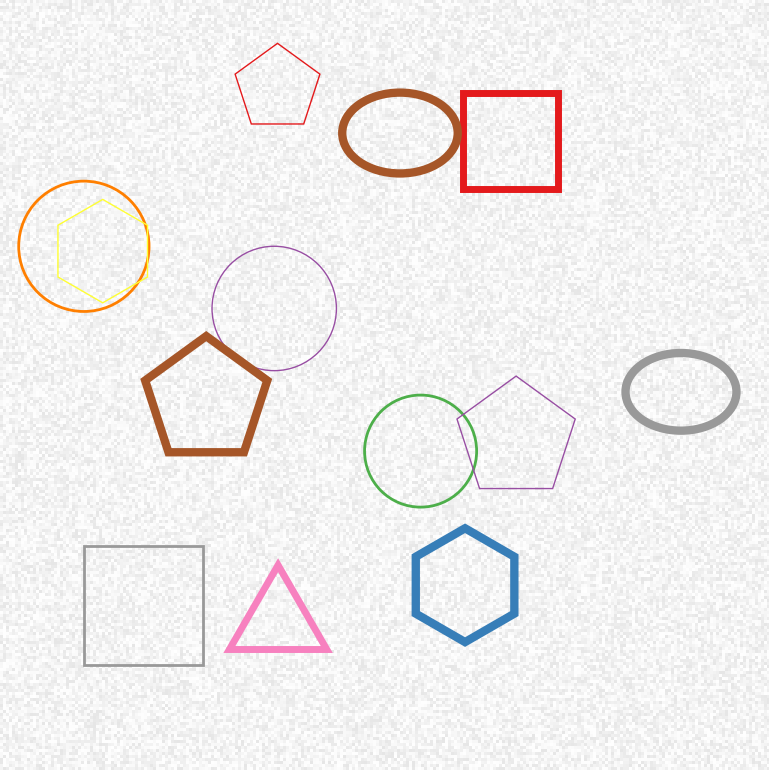[{"shape": "pentagon", "thickness": 0.5, "radius": 0.29, "center": [0.36, 0.886]}, {"shape": "square", "thickness": 2.5, "radius": 0.31, "center": [0.663, 0.817]}, {"shape": "hexagon", "thickness": 3, "radius": 0.37, "center": [0.604, 0.24]}, {"shape": "circle", "thickness": 1, "radius": 0.36, "center": [0.546, 0.414]}, {"shape": "pentagon", "thickness": 0.5, "radius": 0.4, "center": [0.67, 0.431]}, {"shape": "circle", "thickness": 0.5, "radius": 0.4, "center": [0.356, 0.599]}, {"shape": "circle", "thickness": 1, "radius": 0.42, "center": [0.109, 0.68]}, {"shape": "hexagon", "thickness": 0.5, "radius": 0.34, "center": [0.133, 0.674]}, {"shape": "pentagon", "thickness": 3, "radius": 0.42, "center": [0.268, 0.48]}, {"shape": "oval", "thickness": 3, "radius": 0.37, "center": [0.519, 0.827]}, {"shape": "triangle", "thickness": 2.5, "radius": 0.37, "center": [0.361, 0.193]}, {"shape": "square", "thickness": 1, "radius": 0.39, "center": [0.187, 0.214]}, {"shape": "oval", "thickness": 3, "radius": 0.36, "center": [0.884, 0.491]}]